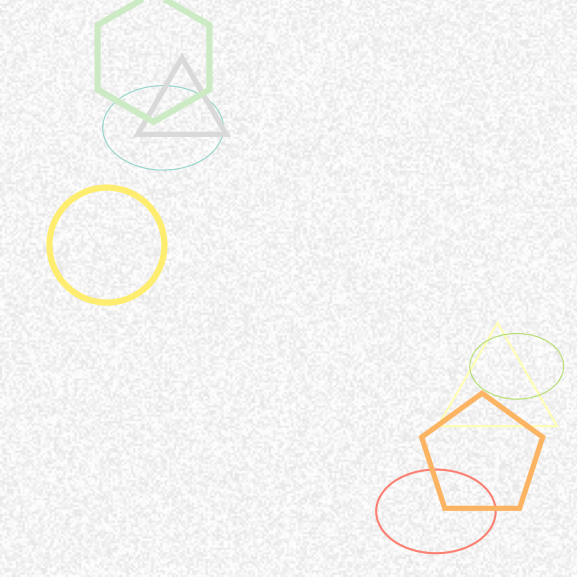[{"shape": "oval", "thickness": 0.5, "radius": 0.52, "center": [0.282, 0.778]}, {"shape": "triangle", "thickness": 1, "radius": 0.6, "center": [0.862, 0.321]}, {"shape": "oval", "thickness": 1, "radius": 0.52, "center": [0.755, 0.114]}, {"shape": "pentagon", "thickness": 2.5, "radius": 0.55, "center": [0.835, 0.208]}, {"shape": "oval", "thickness": 0.5, "radius": 0.41, "center": [0.895, 0.365]}, {"shape": "triangle", "thickness": 2.5, "radius": 0.44, "center": [0.315, 0.811]}, {"shape": "hexagon", "thickness": 3, "radius": 0.56, "center": [0.266, 0.9]}, {"shape": "circle", "thickness": 3, "radius": 0.5, "center": [0.185, 0.575]}]